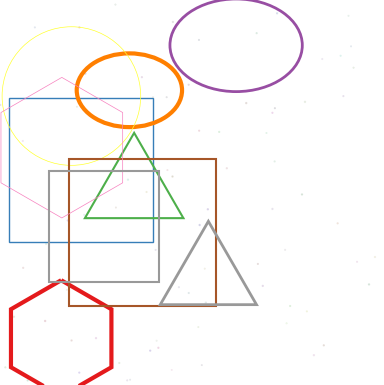[{"shape": "hexagon", "thickness": 3, "radius": 0.75, "center": [0.159, 0.121]}, {"shape": "square", "thickness": 1, "radius": 0.94, "center": [0.21, 0.559]}, {"shape": "triangle", "thickness": 1.5, "radius": 0.74, "center": [0.348, 0.507]}, {"shape": "oval", "thickness": 2, "radius": 0.86, "center": [0.613, 0.882]}, {"shape": "oval", "thickness": 3, "radius": 0.68, "center": [0.336, 0.766]}, {"shape": "circle", "thickness": 0.5, "radius": 0.9, "center": [0.185, 0.751]}, {"shape": "square", "thickness": 1.5, "radius": 0.95, "center": [0.369, 0.395]}, {"shape": "hexagon", "thickness": 0.5, "radius": 0.91, "center": [0.161, 0.616]}, {"shape": "triangle", "thickness": 2, "radius": 0.72, "center": [0.541, 0.281]}, {"shape": "square", "thickness": 1.5, "radius": 0.72, "center": [0.271, 0.412]}]